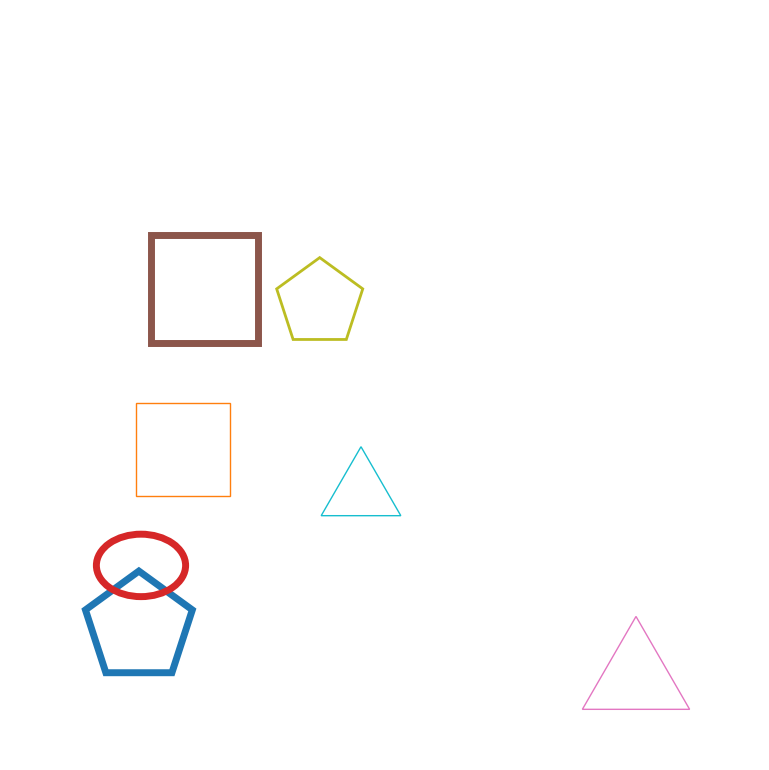[{"shape": "pentagon", "thickness": 2.5, "radius": 0.36, "center": [0.18, 0.185]}, {"shape": "square", "thickness": 0.5, "radius": 0.3, "center": [0.238, 0.416]}, {"shape": "oval", "thickness": 2.5, "radius": 0.29, "center": [0.183, 0.266]}, {"shape": "square", "thickness": 2.5, "radius": 0.35, "center": [0.265, 0.625]}, {"shape": "triangle", "thickness": 0.5, "radius": 0.4, "center": [0.826, 0.119]}, {"shape": "pentagon", "thickness": 1, "radius": 0.29, "center": [0.415, 0.607]}, {"shape": "triangle", "thickness": 0.5, "radius": 0.3, "center": [0.469, 0.36]}]